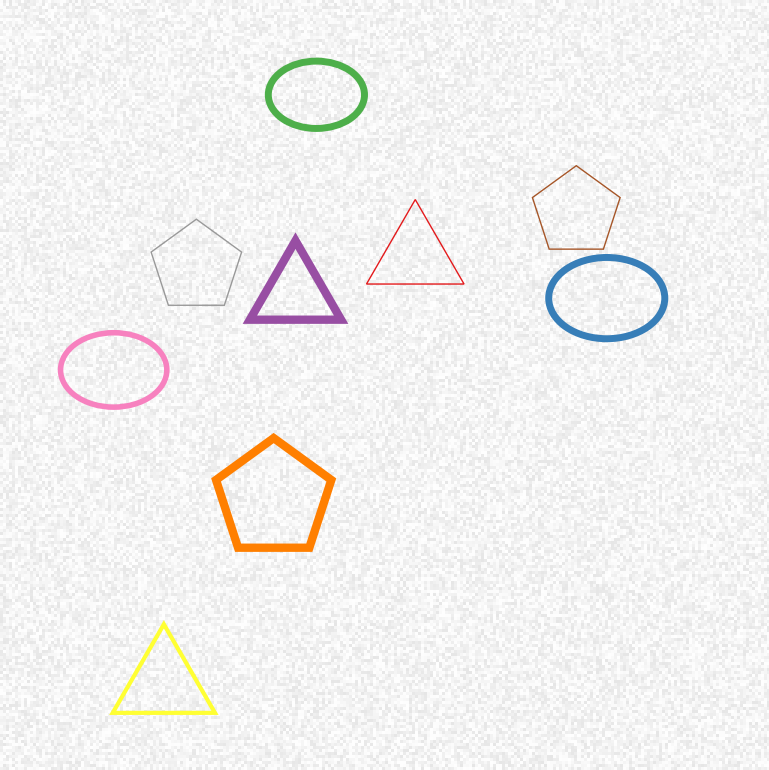[{"shape": "triangle", "thickness": 0.5, "radius": 0.37, "center": [0.539, 0.668]}, {"shape": "oval", "thickness": 2.5, "radius": 0.38, "center": [0.788, 0.613]}, {"shape": "oval", "thickness": 2.5, "radius": 0.31, "center": [0.411, 0.877]}, {"shape": "triangle", "thickness": 3, "radius": 0.34, "center": [0.384, 0.619]}, {"shape": "pentagon", "thickness": 3, "radius": 0.39, "center": [0.355, 0.352]}, {"shape": "triangle", "thickness": 1.5, "radius": 0.38, "center": [0.213, 0.113]}, {"shape": "pentagon", "thickness": 0.5, "radius": 0.3, "center": [0.748, 0.725]}, {"shape": "oval", "thickness": 2, "radius": 0.35, "center": [0.148, 0.52]}, {"shape": "pentagon", "thickness": 0.5, "radius": 0.31, "center": [0.255, 0.654]}]